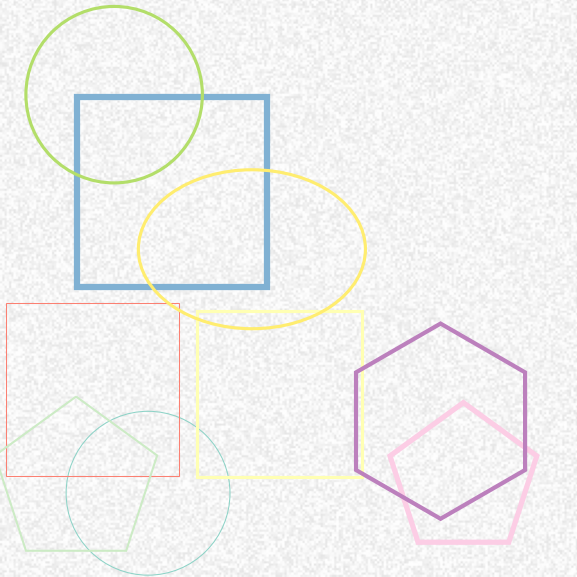[{"shape": "circle", "thickness": 0.5, "radius": 0.71, "center": [0.256, 0.145]}, {"shape": "square", "thickness": 1.5, "radius": 0.72, "center": [0.484, 0.316]}, {"shape": "square", "thickness": 0.5, "radius": 0.75, "center": [0.161, 0.325]}, {"shape": "square", "thickness": 3, "radius": 0.83, "center": [0.298, 0.667]}, {"shape": "circle", "thickness": 1.5, "radius": 0.76, "center": [0.198, 0.835]}, {"shape": "pentagon", "thickness": 2.5, "radius": 0.67, "center": [0.802, 0.168]}, {"shape": "hexagon", "thickness": 2, "radius": 0.85, "center": [0.763, 0.27]}, {"shape": "pentagon", "thickness": 1, "radius": 0.74, "center": [0.132, 0.165]}, {"shape": "oval", "thickness": 1.5, "radius": 0.98, "center": [0.436, 0.568]}]